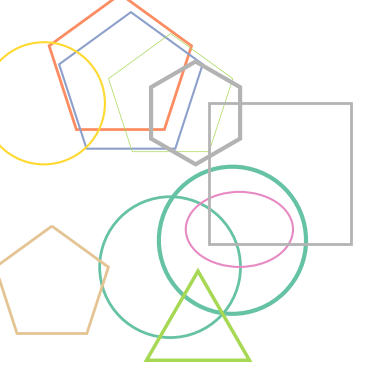[{"shape": "circle", "thickness": 3, "radius": 0.96, "center": [0.604, 0.376]}, {"shape": "circle", "thickness": 2, "radius": 0.91, "center": [0.442, 0.306]}, {"shape": "pentagon", "thickness": 2, "radius": 0.97, "center": [0.313, 0.821]}, {"shape": "pentagon", "thickness": 1.5, "radius": 0.98, "center": [0.34, 0.772]}, {"shape": "oval", "thickness": 1.5, "radius": 0.7, "center": [0.622, 0.404]}, {"shape": "pentagon", "thickness": 0.5, "radius": 0.85, "center": [0.443, 0.743]}, {"shape": "triangle", "thickness": 2.5, "radius": 0.77, "center": [0.514, 0.141]}, {"shape": "circle", "thickness": 1.5, "radius": 0.79, "center": [0.114, 0.732]}, {"shape": "pentagon", "thickness": 2, "radius": 0.77, "center": [0.135, 0.259]}, {"shape": "hexagon", "thickness": 3, "radius": 0.67, "center": [0.508, 0.707]}, {"shape": "square", "thickness": 2, "radius": 0.92, "center": [0.728, 0.55]}]